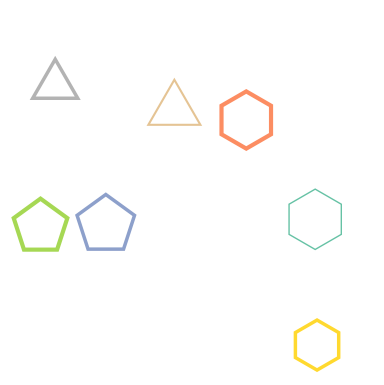[{"shape": "hexagon", "thickness": 1, "radius": 0.39, "center": [0.819, 0.43]}, {"shape": "hexagon", "thickness": 3, "radius": 0.37, "center": [0.64, 0.688]}, {"shape": "pentagon", "thickness": 2.5, "radius": 0.39, "center": [0.275, 0.416]}, {"shape": "pentagon", "thickness": 3, "radius": 0.37, "center": [0.105, 0.411]}, {"shape": "hexagon", "thickness": 2.5, "radius": 0.32, "center": [0.823, 0.104]}, {"shape": "triangle", "thickness": 1.5, "radius": 0.39, "center": [0.453, 0.715]}, {"shape": "triangle", "thickness": 2.5, "radius": 0.34, "center": [0.143, 0.779]}]